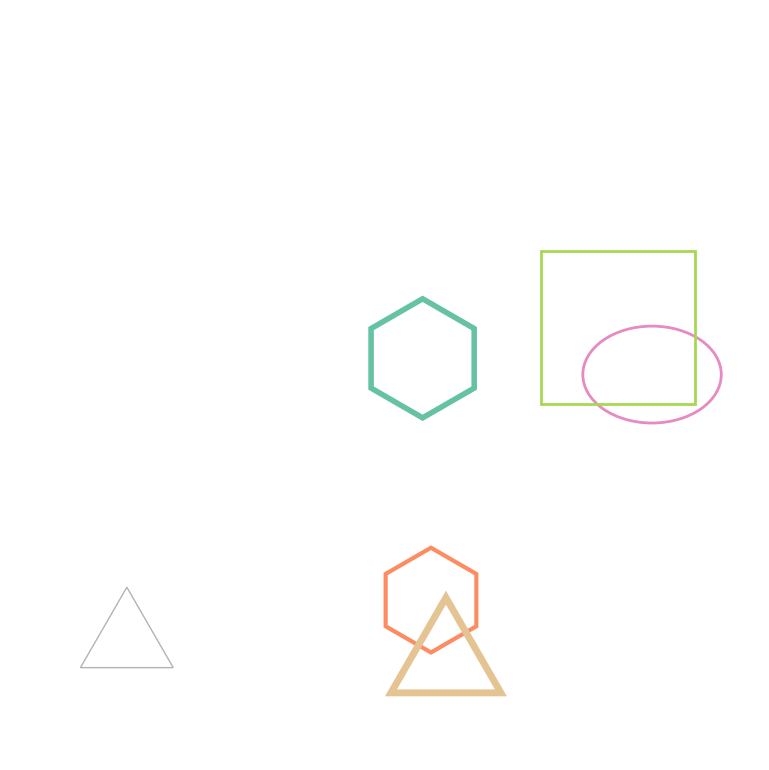[{"shape": "hexagon", "thickness": 2, "radius": 0.39, "center": [0.549, 0.535]}, {"shape": "hexagon", "thickness": 1.5, "radius": 0.34, "center": [0.56, 0.221]}, {"shape": "oval", "thickness": 1, "radius": 0.45, "center": [0.847, 0.514]}, {"shape": "square", "thickness": 1, "radius": 0.5, "center": [0.802, 0.575]}, {"shape": "triangle", "thickness": 2.5, "radius": 0.41, "center": [0.579, 0.141]}, {"shape": "triangle", "thickness": 0.5, "radius": 0.35, "center": [0.165, 0.168]}]